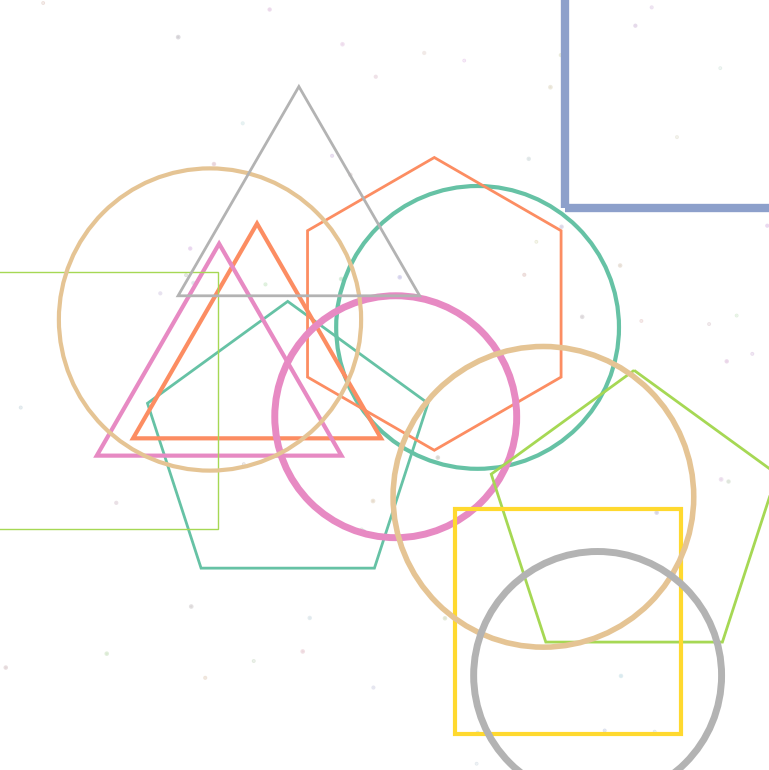[{"shape": "pentagon", "thickness": 1, "radius": 0.96, "center": [0.374, 0.417]}, {"shape": "circle", "thickness": 1.5, "radius": 0.92, "center": [0.62, 0.575]}, {"shape": "hexagon", "thickness": 1, "radius": 0.95, "center": [0.564, 0.605]}, {"shape": "triangle", "thickness": 1.5, "radius": 0.93, "center": [0.334, 0.524]}, {"shape": "square", "thickness": 3, "radius": 0.71, "center": [0.877, 0.873]}, {"shape": "triangle", "thickness": 1.5, "radius": 0.92, "center": [0.285, 0.5]}, {"shape": "circle", "thickness": 2.5, "radius": 0.79, "center": [0.514, 0.459]}, {"shape": "pentagon", "thickness": 1, "radius": 0.98, "center": [0.824, 0.324]}, {"shape": "square", "thickness": 0.5, "radius": 0.83, "center": [0.116, 0.48]}, {"shape": "square", "thickness": 1.5, "radius": 0.73, "center": [0.737, 0.193]}, {"shape": "circle", "thickness": 1.5, "radius": 0.98, "center": [0.273, 0.585]}, {"shape": "circle", "thickness": 2, "radius": 0.98, "center": [0.706, 0.355]}, {"shape": "triangle", "thickness": 1, "radius": 0.91, "center": [0.388, 0.706]}, {"shape": "circle", "thickness": 2.5, "radius": 0.8, "center": [0.776, 0.123]}]